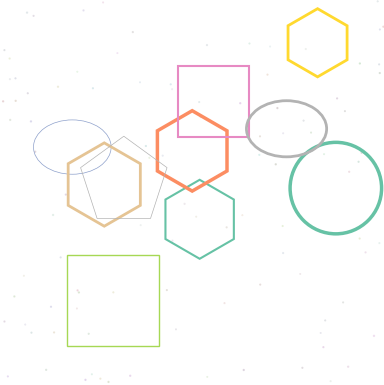[{"shape": "hexagon", "thickness": 1.5, "radius": 0.51, "center": [0.519, 0.43]}, {"shape": "circle", "thickness": 2.5, "radius": 0.59, "center": [0.872, 0.511]}, {"shape": "hexagon", "thickness": 2.5, "radius": 0.52, "center": [0.499, 0.608]}, {"shape": "oval", "thickness": 0.5, "radius": 0.5, "center": [0.188, 0.618]}, {"shape": "square", "thickness": 1.5, "radius": 0.46, "center": [0.554, 0.736]}, {"shape": "square", "thickness": 1, "radius": 0.59, "center": [0.294, 0.219]}, {"shape": "hexagon", "thickness": 2, "radius": 0.44, "center": [0.825, 0.889]}, {"shape": "hexagon", "thickness": 2, "radius": 0.54, "center": [0.271, 0.521]}, {"shape": "pentagon", "thickness": 0.5, "radius": 0.59, "center": [0.322, 0.528]}, {"shape": "oval", "thickness": 2, "radius": 0.52, "center": [0.744, 0.666]}]